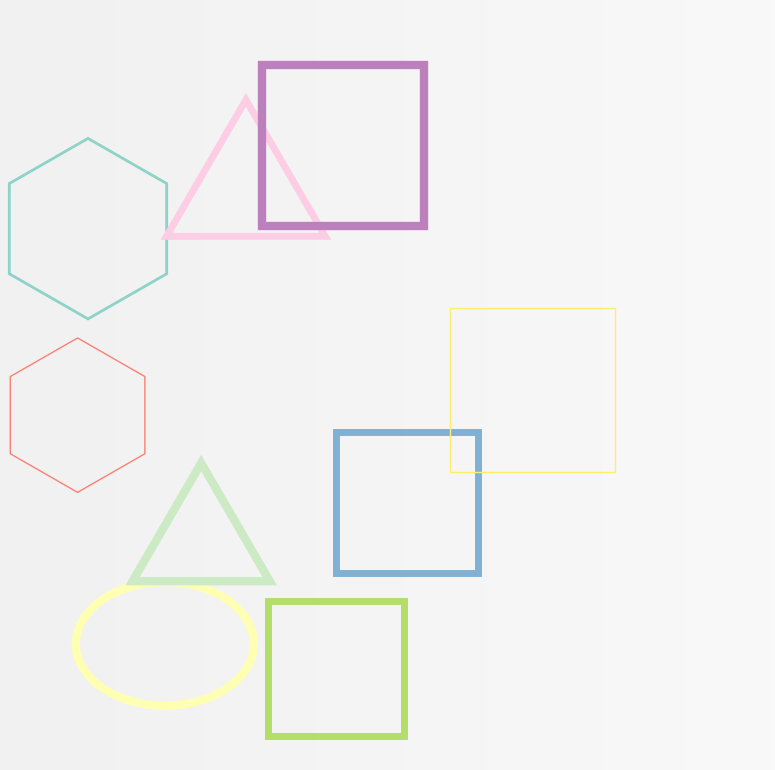[{"shape": "hexagon", "thickness": 1, "radius": 0.59, "center": [0.114, 0.703]}, {"shape": "oval", "thickness": 3, "radius": 0.57, "center": [0.213, 0.164]}, {"shape": "hexagon", "thickness": 0.5, "radius": 0.5, "center": [0.1, 0.461]}, {"shape": "square", "thickness": 2.5, "radius": 0.46, "center": [0.525, 0.347]}, {"shape": "square", "thickness": 2.5, "radius": 0.44, "center": [0.434, 0.131]}, {"shape": "triangle", "thickness": 2.5, "radius": 0.59, "center": [0.317, 0.752]}, {"shape": "square", "thickness": 3, "radius": 0.52, "center": [0.442, 0.811]}, {"shape": "triangle", "thickness": 3, "radius": 0.51, "center": [0.26, 0.296]}, {"shape": "square", "thickness": 0.5, "radius": 0.53, "center": [0.687, 0.493]}]